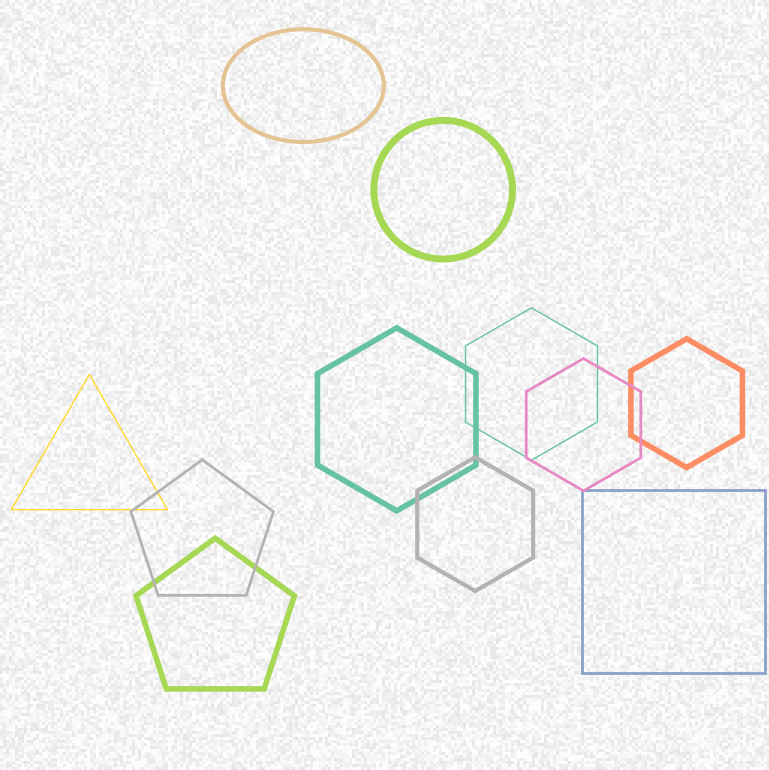[{"shape": "hexagon", "thickness": 0.5, "radius": 0.49, "center": [0.69, 0.501]}, {"shape": "hexagon", "thickness": 2, "radius": 0.59, "center": [0.515, 0.455]}, {"shape": "hexagon", "thickness": 2, "radius": 0.42, "center": [0.892, 0.476]}, {"shape": "square", "thickness": 1, "radius": 0.59, "center": [0.875, 0.245]}, {"shape": "hexagon", "thickness": 1, "radius": 0.43, "center": [0.758, 0.448]}, {"shape": "pentagon", "thickness": 2, "radius": 0.54, "center": [0.279, 0.193]}, {"shape": "circle", "thickness": 2.5, "radius": 0.45, "center": [0.576, 0.754]}, {"shape": "triangle", "thickness": 0.5, "radius": 0.59, "center": [0.116, 0.397]}, {"shape": "oval", "thickness": 1.5, "radius": 0.52, "center": [0.394, 0.889]}, {"shape": "pentagon", "thickness": 1, "radius": 0.49, "center": [0.263, 0.306]}, {"shape": "hexagon", "thickness": 1.5, "radius": 0.43, "center": [0.617, 0.319]}]